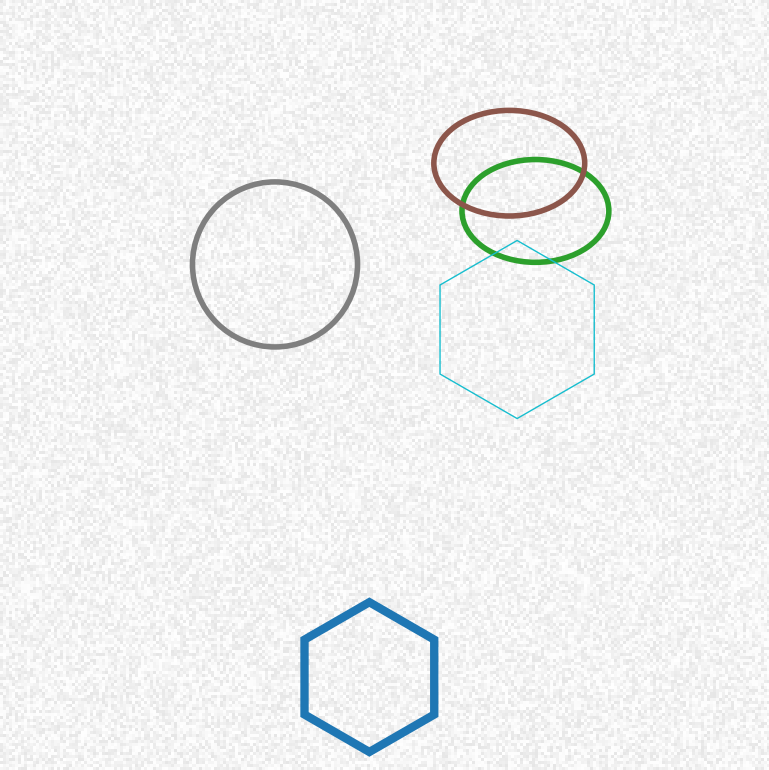[{"shape": "hexagon", "thickness": 3, "radius": 0.49, "center": [0.48, 0.121]}, {"shape": "oval", "thickness": 2, "radius": 0.48, "center": [0.695, 0.726]}, {"shape": "oval", "thickness": 2, "radius": 0.49, "center": [0.661, 0.788]}, {"shape": "circle", "thickness": 2, "radius": 0.54, "center": [0.357, 0.657]}, {"shape": "hexagon", "thickness": 0.5, "radius": 0.58, "center": [0.672, 0.572]}]